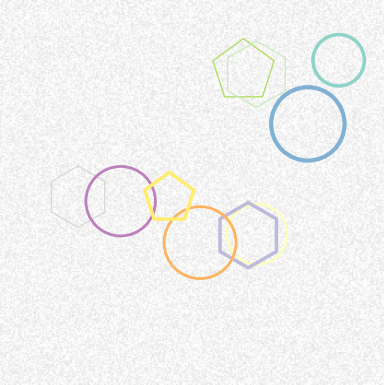[{"shape": "circle", "thickness": 2.5, "radius": 0.33, "center": [0.88, 0.843]}, {"shape": "circle", "thickness": 1.5, "radius": 0.39, "center": [0.668, 0.392]}, {"shape": "hexagon", "thickness": 2.5, "radius": 0.42, "center": [0.645, 0.389]}, {"shape": "circle", "thickness": 3, "radius": 0.48, "center": [0.8, 0.678]}, {"shape": "circle", "thickness": 2, "radius": 0.47, "center": [0.52, 0.37]}, {"shape": "pentagon", "thickness": 1, "radius": 0.42, "center": [0.632, 0.816]}, {"shape": "hexagon", "thickness": 1, "radius": 0.4, "center": [0.203, 0.489]}, {"shape": "circle", "thickness": 2, "radius": 0.45, "center": [0.313, 0.477]}, {"shape": "hexagon", "thickness": 1, "radius": 0.43, "center": [0.666, 0.807]}, {"shape": "pentagon", "thickness": 2.5, "radius": 0.34, "center": [0.44, 0.485]}]